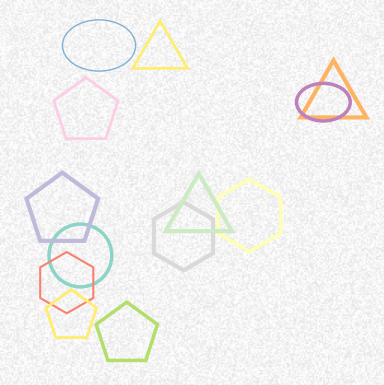[{"shape": "circle", "thickness": 2.5, "radius": 0.41, "center": [0.209, 0.336]}, {"shape": "hexagon", "thickness": 2.5, "radius": 0.47, "center": [0.648, 0.441]}, {"shape": "pentagon", "thickness": 3, "radius": 0.49, "center": [0.162, 0.454]}, {"shape": "hexagon", "thickness": 1.5, "radius": 0.4, "center": [0.173, 0.266]}, {"shape": "oval", "thickness": 1, "radius": 0.48, "center": [0.257, 0.882]}, {"shape": "triangle", "thickness": 3, "radius": 0.49, "center": [0.866, 0.744]}, {"shape": "pentagon", "thickness": 2.5, "radius": 0.42, "center": [0.329, 0.132]}, {"shape": "pentagon", "thickness": 2, "radius": 0.44, "center": [0.223, 0.711]}, {"shape": "hexagon", "thickness": 3, "radius": 0.44, "center": [0.477, 0.386]}, {"shape": "oval", "thickness": 2.5, "radius": 0.35, "center": [0.84, 0.735]}, {"shape": "triangle", "thickness": 3, "radius": 0.5, "center": [0.516, 0.449]}, {"shape": "pentagon", "thickness": 2, "radius": 0.34, "center": [0.185, 0.179]}, {"shape": "triangle", "thickness": 2, "radius": 0.41, "center": [0.416, 0.864]}]